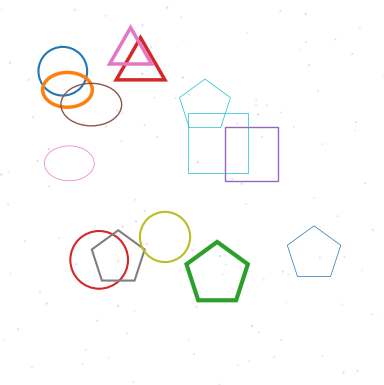[{"shape": "circle", "thickness": 1.5, "radius": 0.32, "center": [0.163, 0.815]}, {"shape": "pentagon", "thickness": 0.5, "radius": 0.36, "center": [0.816, 0.34]}, {"shape": "oval", "thickness": 2.5, "radius": 0.32, "center": [0.175, 0.767]}, {"shape": "pentagon", "thickness": 3, "radius": 0.42, "center": [0.564, 0.288]}, {"shape": "circle", "thickness": 1.5, "radius": 0.37, "center": [0.258, 0.325]}, {"shape": "triangle", "thickness": 2.5, "radius": 0.37, "center": [0.365, 0.829]}, {"shape": "square", "thickness": 1, "radius": 0.35, "center": [0.653, 0.6]}, {"shape": "oval", "thickness": 1, "radius": 0.39, "center": [0.237, 0.728]}, {"shape": "triangle", "thickness": 2.5, "radius": 0.31, "center": [0.339, 0.865]}, {"shape": "oval", "thickness": 0.5, "radius": 0.32, "center": [0.18, 0.576]}, {"shape": "pentagon", "thickness": 1.5, "radius": 0.36, "center": [0.307, 0.33]}, {"shape": "circle", "thickness": 1.5, "radius": 0.33, "center": [0.429, 0.384]}, {"shape": "square", "thickness": 0.5, "radius": 0.39, "center": [0.566, 0.628]}, {"shape": "pentagon", "thickness": 0.5, "radius": 0.35, "center": [0.532, 0.725]}]